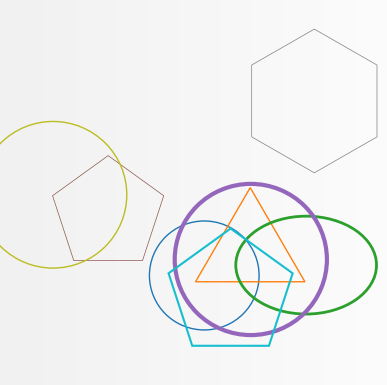[{"shape": "circle", "thickness": 1, "radius": 0.71, "center": [0.527, 0.285]}, {"shape": "triangle", "thickness": 1, "radius": 0.81, "center": [0.646, 0.35]}, {"shape": "oval", "thickness": 2, "radius": 0.91, "center": [0.79, 0.311]}, {"shape": "circle", "thickness": 3, "radius": 0.98, "center": [0.647, 0.326]}, {"shape": "pentagon", "thickness": 0.5, "radius": 0.75, "center": [0.279, 0.445]}, {"shape": "hexagon", "thickness": 0.5, "radius": 0.93, "center": [0.811, 0.738]}, {"shape": "circle", "thickness": 1, "radius": 0.95, "center": [0.137, 0.494]}, {"shape": "pentagon", "thickness": 1.5, "radius": 0.84, "center": [0.595, 0.238]}]